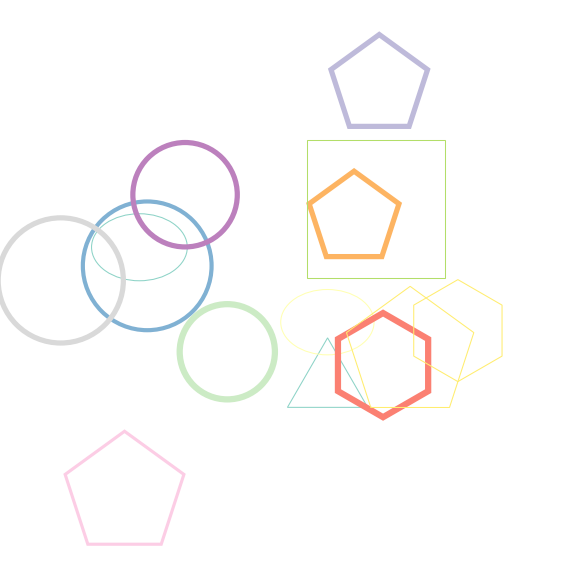[{"shape": "oval", "thickness": 0.5, "radius": 0.41, "center": [0.241, 0.571]}, {"shape": "triangle", "thickness": 0.5, "radius": 0.4, "center": [0.567, 0.334]}, {"shape": "oval", "thickness": 0.5, "radius": 0.4, "center": [0.567, 0.441]}, {"shape": "pentagon", "thickness": 2.5, "radius": 0.44, "center": [0.657, 0.851]}, {"shape": "hexagon", "thickness": 3, "radius": 0.45, "center": [0.663, 0.367]}, {"shape": "circle", "thickness": 2, "radius": 0.56, "center": [0.255, 0.539]}, {"shape": "pentagon", "thickness": 2.5, "radius": 0.41, "center": [0.613, 0.621]}, {"shape": "square", "thickness": 0.5, "radius": 0.6, "center": [0.651, 0.638]}, {"shape": "pentagon", "thickness": 1.5, "radius": 0.54, "center": [0.216, 0.144]}, {"shape": "circle", "thickness": 2.5, "radius": 0.54, "center": [0.105, 0.514]}, {"shape": "circle", "thickness": 2.5, "radius": 0.45, "center": [0.32, 0.662]}, {"shape": "circle", "thickness": 3, "radius": 0.41, "center": [0.394, 0.39]}, {"shape": "hexagon", "thickness": 0.5, "radius": 0.44, "center": [0.793, 0.427]}, {"shape": "pentagon", "thickness": 0.5, "radius": 0.58, "center": [0.71, 0.387]}]